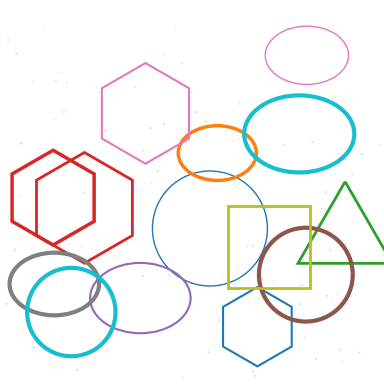[{"shape": "circle", "thickness": 1, "radius": 0.75, "center": [0.545, 0.406]}, {"shape": "hexagon", "thickness": 1.5, "radius": 0.51, "center": [0.669, 0.151]}, {"shape": "oval", "thickness": 2.5, "radius": 0.51, "center": [0.564, 0.602]}, {"shape": "triangle", "thickness": 2, "radius": 0.71, "center": [0.896, 0.387]}, {"shape": "hexagon", "thickness": 2.5, "radius": 0.62, "center": [0.138, 0.487]}, {"shape": "hexagon", "thickness": 2, "radius": 0.72, "center": [0.219, 0.46]}, {"shape": "oval", "thickness": 1.5, "radius": 0.65, "center": [0.365, 0.226]}, {"shape": "circle", "thickness": 3, "radius": 0.61, "center": [0.794, 0.287]}, {"shape": "oval", "thickness": 1, "radius": 0.54, "center": [0.797, 0.856]}, {"shape": "hexagon", "thickness": 1.5, "radius": 0.65, "center": [0.378, 0.706]}, {"shape": "oval", "thickness": 3, "radius": 0.58, "center": [0.141, 0.262]}, {"shape": "square", "thickness": 2, "radius": 0.53, "center": [0.698, 0.359]}, {"shape": "circle", "thickness": 3, "radius": 0.57, "center": [0.185, 0.189]}, {"shape": "oval", "thickness": 3, "radius": 0.72, "center": [0.777, 0.652]}]